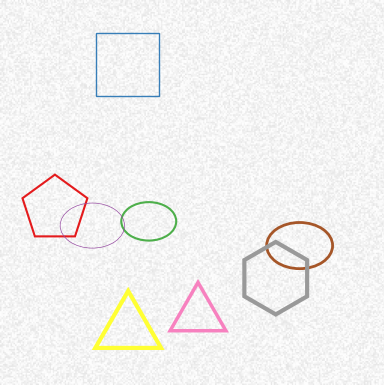[{"shape": "pentagon", "thickness": 1.5, "radius": 0.44, "center": [0.143, 0.458]}, {"shape": "square", "thickness": 1, "radius": 0.41, "center": [0.332, 0.833]}, {"shape": "oval", "thickness": 1.5, "radius": 0.36, "center": [0.386, 0.425]}, {"shape": "oval", "thickness": 0.5, "radius": 0.42, "center": [0.24, 0.414]}, {"shape": "triangle", "thickness": 3, "radius": 0.49, "center": [0.333, 0.146]}, {"shape": "oval", "thickness": 2, "radius": 0.43, "center": [0.778, 0.362]}, {"shape": "triangle", "thickness": 2.5, "radius": 0.42, "center": [0.514, 0.183]}, {"shape": "hexagon", "thickness": 3, "radius": 0.47, "center": [0.716, 0.277]}]